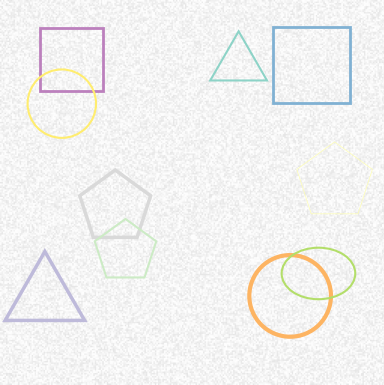[{"shape": "triangle", "thickness": 1.5, "radius": 0.43, "center": [0.62, 0.834]}, {"shape": "pentagon", "thickness": 0.5, "radius": 0.52, "center": [0.869, 0.528]}, {"shape": "triangle", "thickness": 2.5, "radius": 0.6, "center": [0.117, 0.227]}, {"shape": "square", "thickness": 2, "radius": 0.5, "center": [0.809, 0.831]}, {"shape": "circle", "thickness": 3, "radius": 0.53, "center": [0.754, 0.231]}, {"shape": "oval", "thickness": 1.5, "radius": 0.48, "center": [0.827, 0.29]}, {"shape": "pentagon", "thickness": 2.5, "radius": 0.48, "center": [0.299, 0.462]}, {"shape": "square", "thickness": 2, "radius": 0.41, "center": [0.187, 0.845]}, {"shape": "pentagon", "thickness": 1.5, "radius": 0.42, "center": [0.326, 0.347]}, {"shape": "circle", "thickness": 1.5, "radius": 0.44, "center": [0.161, 0.731]}]